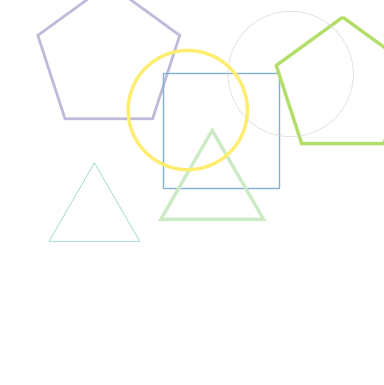[{"shape": "triangle", "thickness": 0.5, "radius": 0.68, "center": [0.245, 0.441]}, {"shape": "pentagon", "thickness": 2, "radius": 0.97, "center": [0.283, 0.848]}, {"shape": "square", "thickness": 1, "radius": 0.75, "center": [0.573, 0.661]}, {"shape": "pentagon", "thickness": 2.5, "radius": 0.91, "center": [0.89, 0.774]}, {"shape": "circle", "thickness": 0.5, "radius": 0.81, "center": [0.755, 0.808]}, {"shape": "triangle", "thickness": 2.5, "radius": 0.77, "center": [0.551, 0.507]}, {"shape": "circle", "thickness": 2.5, "radius": 0.77, "center": [0.488, 0.714]}]